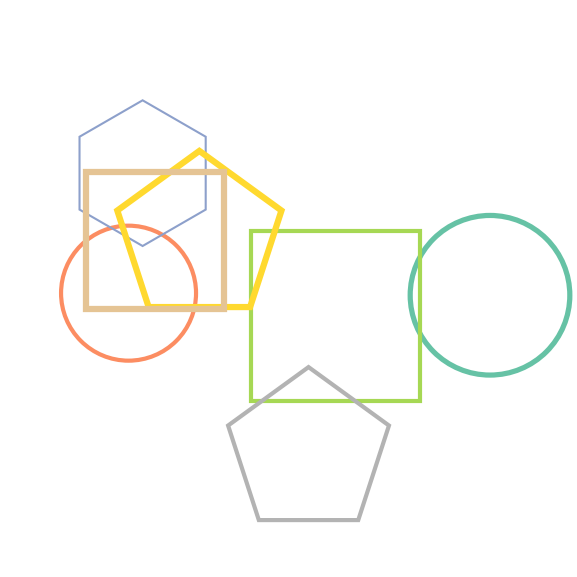[{"shape": "circle", "thickness": 2.5, "radius": 0.69, "center": [0.848, 0.488]}, {"shape": "circle", "thickness": 2, "radius": 0.58, "center": [0.223, 0.491]}, {"shape": "hexagon", "thickness": 1, "radius": 0.63, "center": [0.247, 0.699]}, {"shape": "square", "thickness": 2, "radius": 0.73, "center": [0.581, 0.452]}, {"shape": "pentagon", "thickness": 3, "radius": 0.75, "center": [0.345, 0.588]}, {"shape": "square", "thickness": 3, "radius": 0.6, "center": [0.268, 0.583]}, {"shape": "pentagon", "thickness": 2, "radius": 0.73, "center": [0.534, 0.217]}]